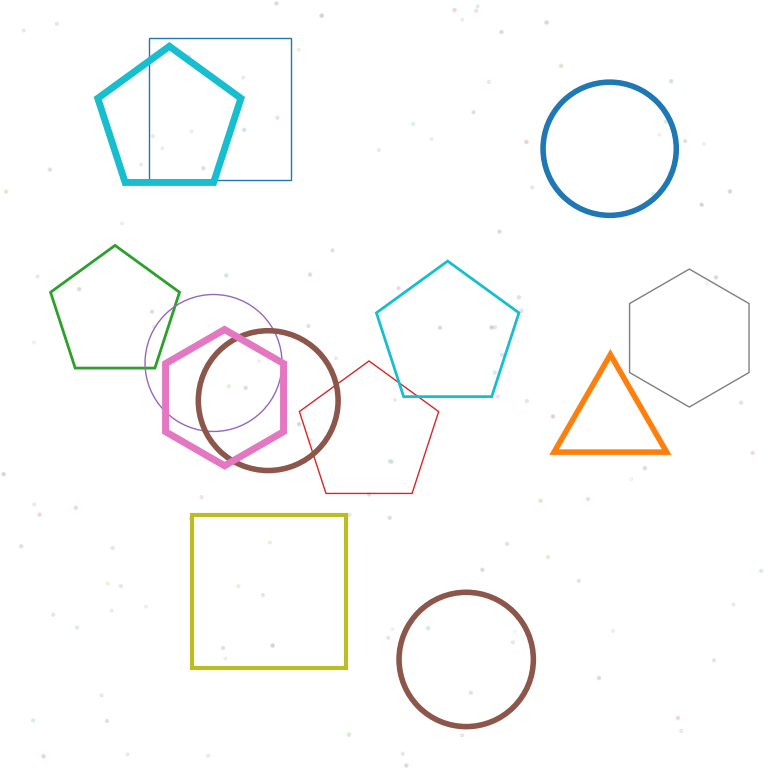[{"shape": "circle", "thickness": 2, "radius": 0.43, "center": [0.792, 0.807]}, {"shape": "square", "thickness": 0.5, "radius": 0.46, "center": [0.286, 0.859]}, {"shape": "triangle", "thickness": 2, "radius": 0.42, "center": [0.793, 0.455]}, {"shape": "pentagon", "thickness": 1, "radius": 0.44, "center": [0.149, 0.593]}, {"shape": "pentagon", "thickness": 0.5, "radius": 0.48, "center": [0.479, 0.436]}, {"shape": "circle", "thickness": 0.5, "radius": 0.44, "center": [0.277, 0.529]}, {"shape": "circle", "thickness": 2, "radius": 0.44, "center": [0.605, 0.144]}, {"shape": "circle", "thickness": 2, "radius": 0.45, "center": [0.348, 0.48]}, {"shape": "hexagon", "thickness": 2.5, "radius": 0.44, "center": [0.292, 0.484]}, {"shape": "hexagon", "thickness": 0.5, "radius": 0.45, "center": [0.895, 0.561]}, {"shape": "square", "thickness": 1.5, "radius": 0.5, "center": [0.349, 0.232]}, {"shape": "pentagon", "thickness": 2.5, "radius": 0.49, "center": [0.22, 0.842]}, {"shape": "pentagon", "thickness": 1, "radius": 0.49, "center": [0.581, 0.564]}]